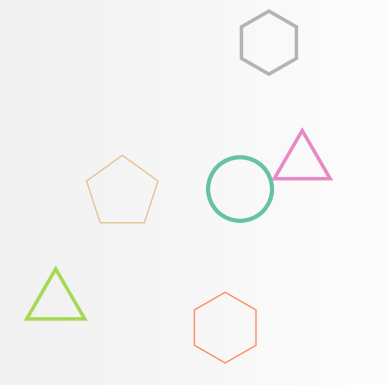[{"shape": "circle", "thickness": 3, "radius": 0.41, "center": [0.62, 0.509]}, {"shape": "hexagon", "thickness": 1, "radius": 0.46, "center": [0.581, 0.149]}, {"shape": "triangle", "thickness": 2.5, "radius": 0.42, "center": [0.78, 0.578]}, {"shape": "triangle", "thickness": 2.5, "radius": 0.43, "center": [0.144, 0.215]}, {"shape": "pentagon", "thickness": 1, "radius": 0.48, "center": [0.316, 0.5]}, {"shape": "hexagon", "thickness": 2.5, "radius": 0.41, "center": [0.694, 0.889]}]